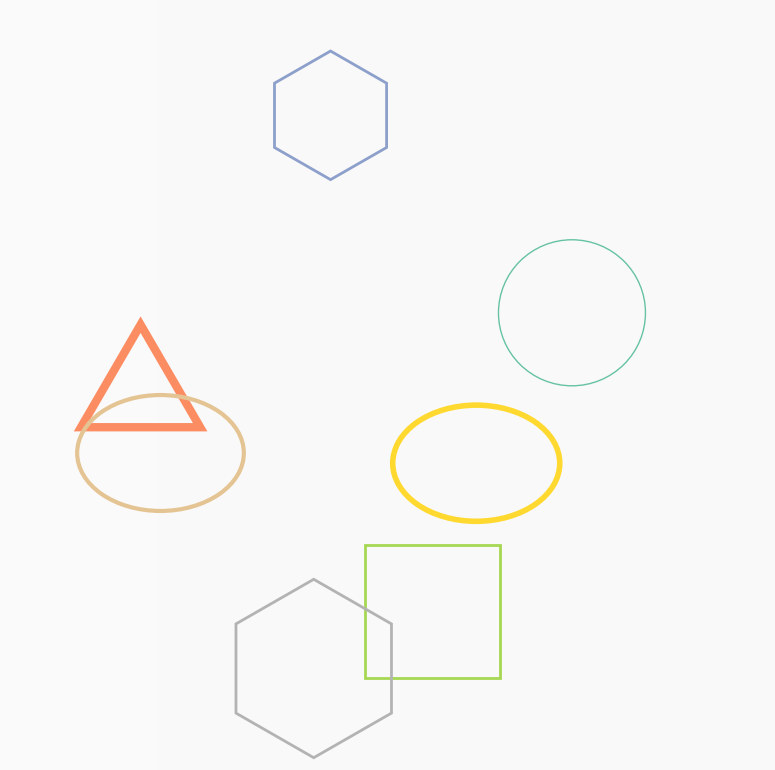[{"shape": "circle", "thickness": 0.5, "radius": 0.47, "center": [0.738, 0.594]}, {"shape": "triangle", "thickness": 3, "radius": 0.44, "center": [0.181, 0.49]}, {"shape": "hexagon", "thickness": 1, "radius": 0.42, "center": [0.427, 0.85]}, {"shape": "square", "thickness": 1, "radius": 0.43, "center": [0.558, 0.206]}, {"shape": "oval", "thickness": 2, "radius": 0.54, "center": [0.614, 0.398]}, {"shape": "oval", "thickness": 1.5, "radius": 0.54, "center": [0.207, 0.412]}, {"shape": "hexagon", "thickness": 1, "radius": 0.58, "center": [0.405, 0.132]}]